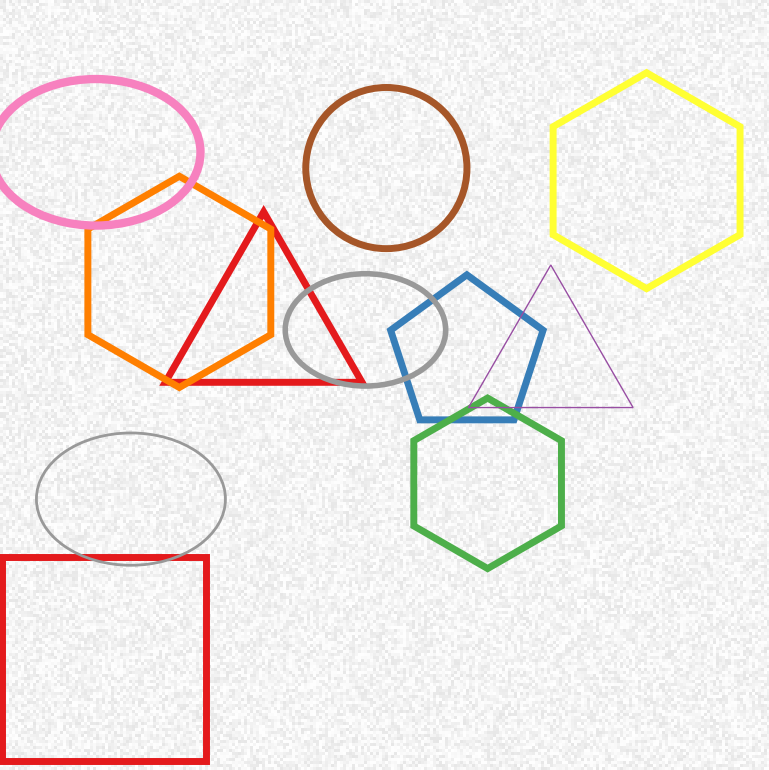[{"shape": "square", "thickness": 2.5, "radius": 0.66, "center": [0.135, 0.144]}, {"shape": "triangle", "thickness": 2.5, "radius": 0.74, "center": [0.342, 0.577]}, {"shape": "pentagon", "thickness": 2.5, "radius": 0.52, "center": [0.606, 0.539]}, {"shape": "hexagon", "thickness": 2.5, "radius": 0.55, "center": [0.633, 0.372]}, {"shape": "triangle", "thickness": 0.5, "radius": 0.62, "center": [0.715, 0.532]}, {"shape": "hexagon", "thickness": 2.5, "radius": 0.69, "center": [0.233, 0.634]}, {"shape": "hexagon", "thickness": 2.5, "radius": 0.7, "center": [0.84, 0.765]}, {"shape": "circle", "thickness": 2.5, "radius": 0.52, "center": [0.502, 0.782]}, {"shape": "oval", "thickness": 3, "radius": 0.68, "center": [0.124, 0.802]}, {"shape": "oval", "thickness": 2, "radius": 0.52, "center": [0.475, 0.572]}, {"shape": "oval", "thickness": 1, "radius": 0.61, "center": [0.17, 0.352]}]